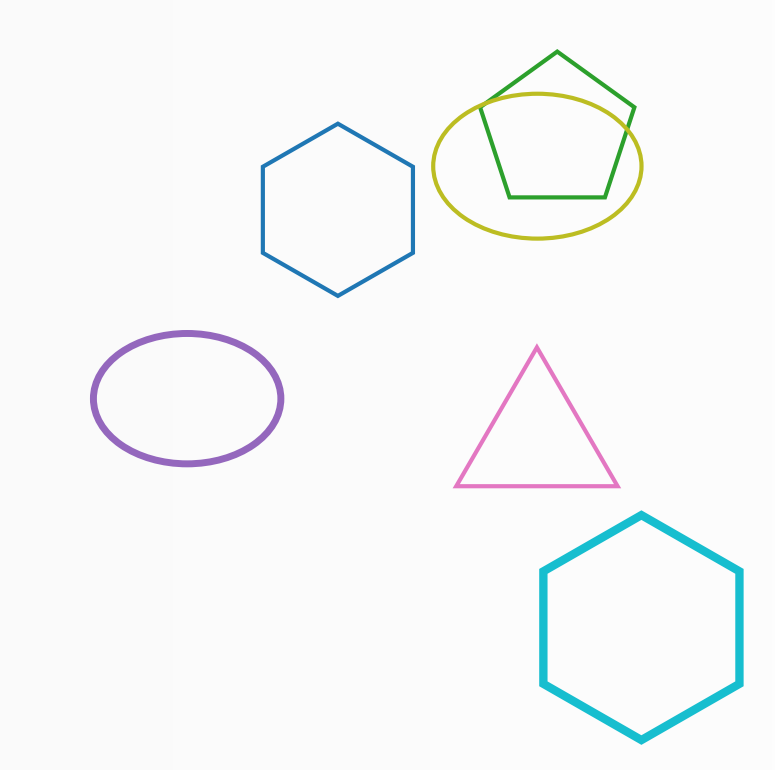[{"shape": "hexagon", "thickness": 1.5, "radius": 0.56, "center": [0.436, 0.728]}, {"shape": "pentagon", "thickness": 1.5, "radius": 0.52, "center": [0.719, 0.828]}, {"shape": "oval", "thickness": 2.5, "radius": 0.6, "center": [0.241, 0.482]}, {"shape": "triangle", "thickness": 1.5, "radius": 0.6, "center": [0.693, 0.429]}, {"shape": "oval", "thickness": 1.5, "radius": 0.67, "center": [0.693, 0.784]}, {"shape": "hexagon", "thickness": 3, "radius": 0.73, "center": [0.828, 0.185]}]